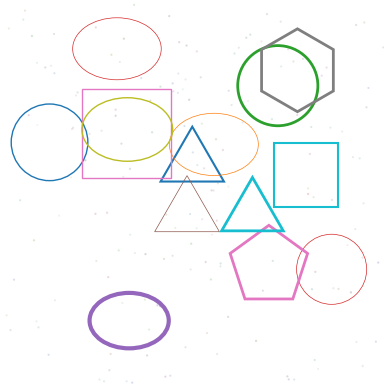[{"shape": "triangle", "thickness": 1.5, "radius": 0.47, "center": [0.499, 0.576]}, {"shape": "circle", "thickness": 1, "radius": 0.5, "center": [0.129, 0.63]}, {"shape": "oval", "thickness": 0.5, "radius": 0.58, "center": [0.555, 0.625]}, {"shape": "circle", "thickness": 2, "radius": 0.52, "center": [0.722, 0.777]}, {"shape": "oval", "thickness": 0.5, "radius": 0.58, "center": [0.304, 0.873]}, {"shape": "circle", "thickness": 0.5, "radius": 0.46, "center": [0.861, 0.301]}, {"shape": "oval", "thickness": 3, "radius": 0.51, "center": [0.335, 0.167]}, {"shape": "triangle", "thickness": 0.5, "radius": 0.49, "center": [0.486, 0.447]}, {"shape": "square", "thickness": 1, "radius": 0.58, "center": [0.33, 0.653]}, {"shape": "pentagon", "thickness": 2, "radius": 0.53, "center": [0.698, 0.309]}, {"shape": "hexagon", "thickness": 2, "radius": 0.54, "center": [0.773, 0.817]}, {"shape": "oval", "thickness": 1, "radius": 0.59, "center": [0.331, 0.664]}, {"shape": "square", "thickness": 1.5, "radius": 0.41, "center": [0.795, 0.546]}, {"shape": "triangle", "thickness": 2, "radius": 0.46, "center": [0.656, 0.447]}]